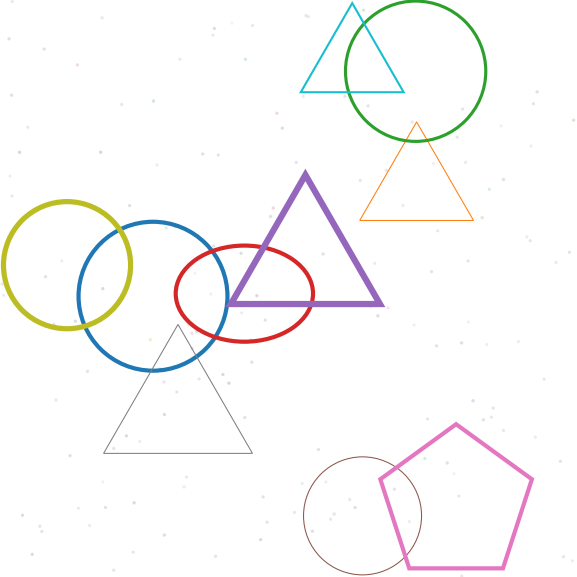[{"shape": "circle", "thickness": 2, "radius": 0.64, "center": [0.265, 0.486]}, {"shape": "triangle", "thickness": 0.5, "radius": 0.57, "center": [0.721, 0.674]}, {"shape": "circle", "thickness": 1.5, "radius": 0.61, "center": [0.72, 0.876]}, {"shape": "oval", "thickness": 2, "radius": 0.59, "center": [0.423, 0.491]}, {"shape": "triangle", "thickness": 3, "radius": 0.75, "center": [0.529, 0.547]}, {"shape": "circle", "thickness": 0.5, "radius": 0.51, "center": [0.628, 0.106]}, {"shape": "pentagon", "thickness": 2, "radius": 0.69, "center": [0.79, 0.127]}, {"shape": "triangle", "thickness": 0.5, "radius": 0.74, "center": [0.308, 0.288]}, {"shape": "circle", "thickness": 2.5, "radius": 0.55, "center": [0.116, 0.54]}, {"shape": "triangle", "thickness": 1, "radius": 0.51, "center": [0.61, 0.891]}]